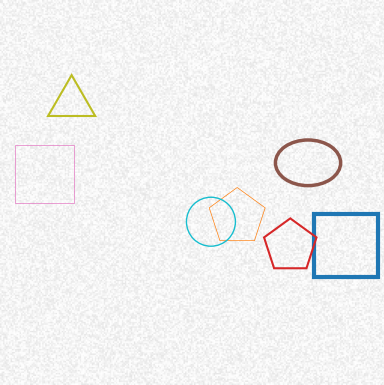[{"shape": "square", "thickness": 3, "radius": 0.41, "center": [0.899, 0.361]}, {"shape": "pentagon", "thickness": 0.5, "radius": 0.38, "center": [0.616, 0.437]}, {"shape": "pentagon", "thickness": 1.5, "radius": 0.36, "center": [0.754, 0.361]}, {"shape": "oval", "thickness": 2.5, "radius": 0.42, "center": [0.8, 0.577]}, {"shape": "square", "thickness": 0.5, "radius": 0.38, "center": [0.116, 0.547]}, {"shape": "triangle", "thickness": 1.5, "radius": 0.35, "center": [0.186, 0.734]}, {"shape": "circle", "thickness": 1, "radius": 0.32, "center": [0.548, 0.424]}]